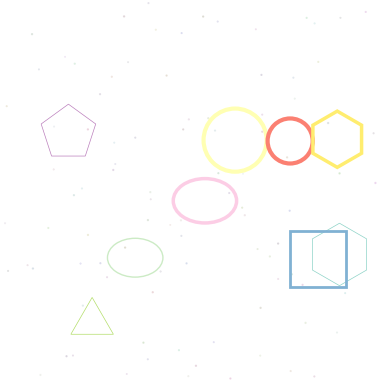[{"shape": "hexagon", "thickness": 0.5, "radius": 0.41, "center": [0.882, 0.339]}, {"shape": "circle", "thickness": 3, "radius": 0.41, "center": [0.611, 0.636]}, {"shape": "circle", "thickness": 3, "radius": 0.29, "center": [0.754, 0.634]}, {"shape": "square", "thickness": 2, "radius": 0.37, "center": [0.826, 0.328]}, {"shape": "triangle", "thickness": 0.5, "radius": 0.32, "center": [0.239, 0.164]}, {"shape": "oval", "thickness": 2.5, "radius": 0.41, "center": [0.532, 0.478]}, {"shape": "pentagon", "thickness": 0.5, "radius": 0.37, "center": [0.178, 0.655]}, {"shape": "oval", "thickness": 1, "radius": 0.36, "center": [0.351, 0.331]}, {"shape": "hexagon", "thickness": 2.5, "radius": 0.36, "center": [0.876, 0.638]}]